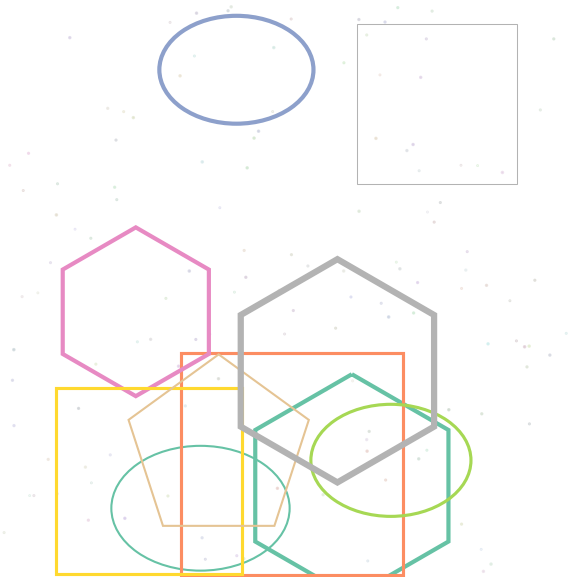[{"shape": "oval", "thickness": 1, "radius": 0.77, "center": [0.347, 0.119]}, {"shape": "hexagon", "thickness": 2, "radius": 0.97, "center": [0.609, 0.158]}, {"shape": "square", "thickness": 1.5, "radius": 0.96, "center": [0.506, 0.195]}, {"shape": "oval", "thickness": 2, "radius": 0.67, "center": [0.409, 0.878]}, {"shape": "hexagon", "thickness": 2, "radius": 0.73, "center": [0.235, 0.459]}, {"shape": "oval", "thickness": 1.5, "radius": 0.69, "center": [0.677, 0.202]}, {"shape": "square", "thickness": 1.5, "radius": 0.8, "center": [0.257, 0.166]}, {"shape": "pentagon", "thickness": 1, "radius": 0.82, "center": [0.379, 0.221]}, {"shape": "hexagon", "thickness": 3, "radius": 0.97, "center": [0.584, 0.357]}, {"shape": "square", "thickness": 0.5, "radius": 0.69, "center": [0.757, 0.819]}]